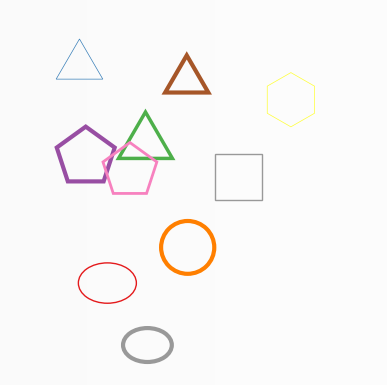[{"shape": "oval", "thickness": 1, "radius": 0.37, "center": [0.277, 0.265]}, {"shape": "triangle", "thickness": 0.5, "radius": 0.35, "center": [0.205, 0.829]}, {"shape": "triangle", "thickness": 2.5, "radius": 0.4, "center": [0.375, 0.629]}, {"shape": "pentagon", "thickness": 3, "radius": 0.39, "center": [0.221, 0.592]}, {"shape": "circle", "thickness": 3, "radius": 0.34, "center": [0.484, 0.357]}, {"shape": "hexagon", "thickness": 0.5, "radius": 0.35, "center": [0.751, 0.741]}, {"shape": "triangle", "thickness": 3, "radius": 0.32, "center": [0.482, 0.792]}, {"shape": "pentagon", "thickness": 2, "radius": 0.37, "center": [0.335, 0.557]}, {"shape": "oval", "thickness": 3, "radius": 0.31, "center": [0.38, 0.104]}, {"shape": "square", "thickness": 1, "radius": 0.3, "center": [0.616, 0.541]}]